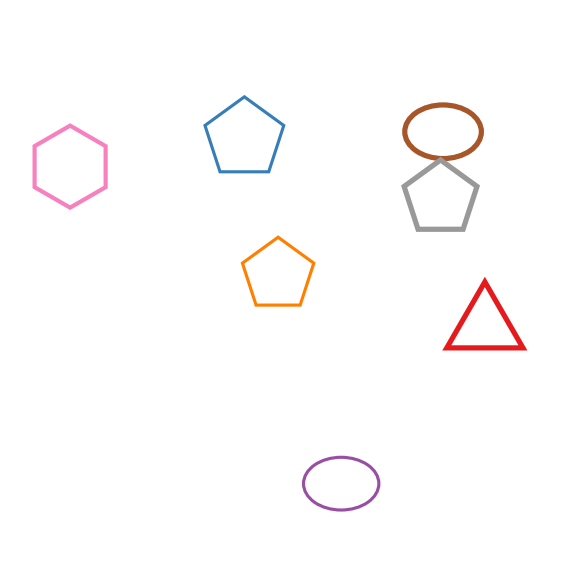[{"shape": "triangle", "thickness": 2.5, "radius": 0.38, "center": [0.84, 0.435]}, {"shape": "pentagon", "thickness": 1.5, "radius": 0.36, "center": [0.423, 0.76]}, {"shape": "oval", "thickness": 1.5, "radius": 0.33, "center": [0.591, 0.162]}, {"shape": "pentagon", "thickness": 1.5, "radius": 0.32, "center": [0.482, 0.523]}, {"shape": "oval", "thickness": 2.5, "radius": 0.33, "center": [0.767, 0.771]}, {"shape": "hexagon", "thickness": 2, "radius": 0.36, "center": [0.121, 0.711]}, {"shape": "pentagon", "thickness": 2.5, "radius": 0.33, "center": [0.763, 0.656]}]